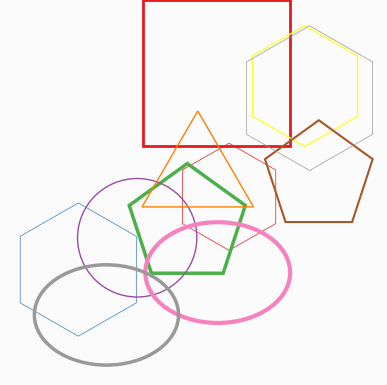[{"shape": "square", "thickness": 2, "radius": 0.95, "center": [0.559, 0.811]}, {"shape": "hexagon", "thickness": 0.5, "radius": 0.7, "center": [0.591, 0.489]}, {"shape": "hexagon", "thickness": 0.5, "radius": 0.86, "center": [0.202, 0.3]}, {"shape": "pentagon", "thickness": 2.5, "radius": 0.79, "center": [0.483, 0.418]}, {"shape": "circle", "thickness": 1, "radius": 0.77, "center": [0.354, 0.382]}, {"shape": "triangle", "thickness": 1, "radius": 0.83, "center": [0.51, 0.546]}, {"shape": "hexagon", "thickness": 1, "radius": 0.78, "center": [0.787, 0.776]}, {"shape": "pentagon", "thickness": 1.5, "radius": 0.73, "center": [0.823, 0.541]}, {"shape": "oval", "thickness": 3, "radius": 0.93, "center": [0.562, 0.292]}, {"shape": "hexagon", "thickness": 0.5, "radius": 0.94, "center": [0.799, 0.745]}, {"shape": "oval", "thickness": 2.5, "radius": 0.93, "center": [0.275, 0.182]}]